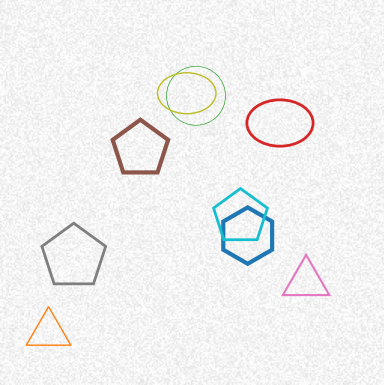[{"shape": "hexagon", "thickness": 3, "radius": 0.37, "center": [0.643, 0.388]}, {"shape": "triangle", "thickness": 1, "radius": 0.33, "center": [0.126, 0.137]}, {"shape": "circle", "thickness": 0.5, "radius": 0.38, "center": [0.509, 0.751]}, {"shape": "oval", "thickness": 2, "radius": 0.43, "center": [0.727, 0.68]}, {"shape": "pentagon", "thickness": 3, "radius": 0.38, "center": [0.365, 0.613]}, {"shape": "triangle", "thickness": 1.5, "radius": 0.35, "center": [0.795, 0.268]}, {"shape": "pentagon", "thickness": 2, "radius": 0.44, "center": [0.192, 0.333]}, {"shape": "oval", "thickness": 1, "radius": 0.38, "center": [0.485, 0.758]}, {"shape": "pentagon", "thickness": 2, "radius": 0.37, "center": [0.625, 0.437]}]